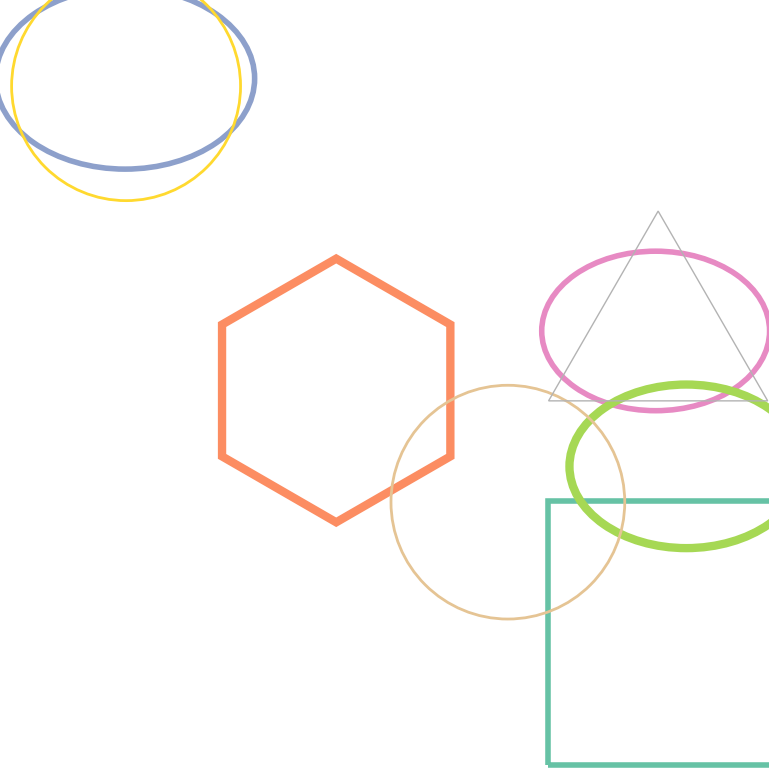[{"shape": "square", "thickness": 2, "radius": 0.86, "center": [0.883, 0.178]}, {"shape": "hexagon", "thickness": 3, "radius": 0.86, "center": [0.437, 0.493]}, {"shape": "oval", "thickness": 2, "radius": 0.84, "center": [0.162, 0.898]}, {"shape": "oval", "thickness": 2, "radius": 0.74, "center": [0.851, 0.57]}, {"shape": "oval", "thickness": 3, "radius": 0.76, "center": [0.891, 0.394]}, {"shape": "circle", "thickness": 1, "radius": 0.74, "center": [0.164, 0.888]}, {"shape": "circle", "thickness": 1, "radius": 0.76, "center": [0.66, 0.348]}, {"shape": "triangle", "thickness": 0.5, "radius": 0.82, "center": [0.855, 0.562]}]